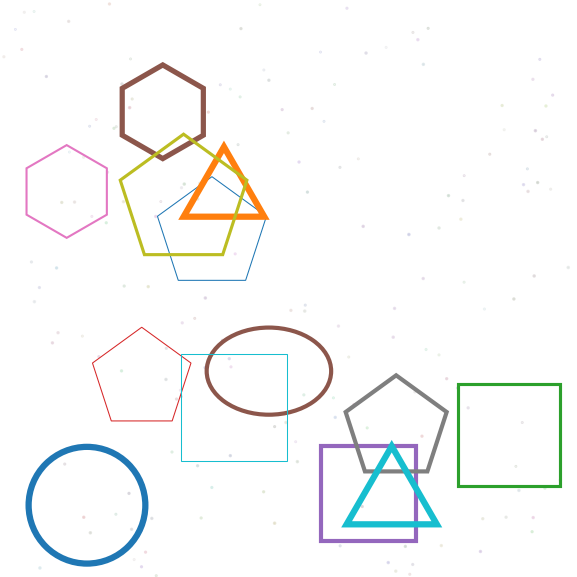[{"shape": "pentagon", "thickness": 0.5, "radius": 0.5, "center": [0.367, 0.594]}, {"shape": "circle", "thickness": 3, "radius": 0.51, "center": [0.151, 0.124]}, {"shape": "triangle", "thickness": 3, "radius": 0.4, "center": [0.388, 0.664]}, {"shape": "square", "thickness": 1.5, "radius": 0.44, "center": [0.881, 0.246]}, {"shape": "pentagon", "thickness": 0.5, "radius": 0.45, "center": [0.245, 0.343]}, {"shape": "square", "thickness": 2, "radius": 0.41, "center": [0.638, 0.145]}, {"shape": "hexagon", "thickness": 2.5, "radius": 0.41, "center": [0.282, 0.806]}, {"shape": "oval", "thickness": 2, "radius": 0.54, "center": [0.466, 0.356]}, {"shape": "hexagon", "thickness": 1, "radius": 0.4, "center": [0.115, 0.668]}, {"shape": "pentagon", "thickness": 2, "radius": 0.46, "center": [0.686, 0.257]}, {"shape": "pentagon", "thickness": 1.5, "radius": 0.58, "center": [0.318, 0.651]}, {"shape": "triangle", "thickness": 3, "radius": 0.45, "center": [0.678, 0.136]}, {"shape": "square", "thickness": 0.5, "radius": 0.46, "center": [0.405, 0.293]}]